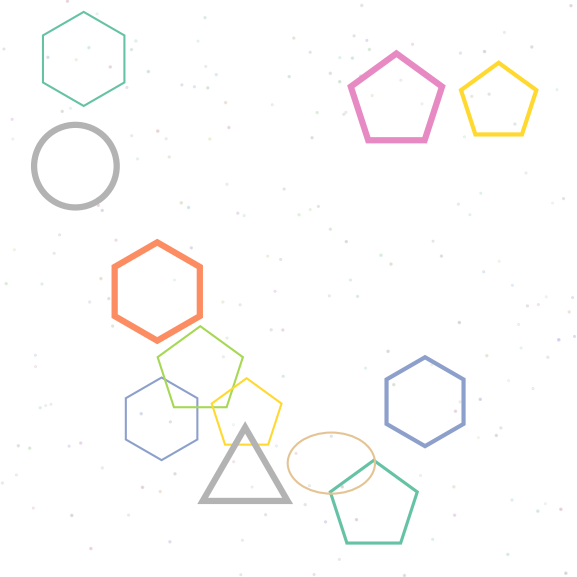[{"shape": "hexagon", "thickness": 1, "radius": 0.41, "center": [0.145, 0.897]}, {"shape": "pentagon", "thickness": 1.5, "radius": 0.4, "center": [0.647, 0.123]}, {"shape": "hexagon", "thickness": 3, "radius": 0.43, "center": [0.272, 0.494]}, {"shape": "hexagon", "thickness": 1, "radius": 0.36, "center": [0.28, 0.274]}, {"shape": "hexagon", "thickness": 2, "radius": 0.38, "center": [0.736, 0.304]}, {"shape": "pentagon", "thickness": 3, "radius": 0.42, "center": [0.686, 0.823]}, {"shape": "pentagon", "thickness": 1, "radius": 0.39, "center": [0.347, 0.357]}, {"shape": "pentagon", "thickness": 1, "radius": 0.32, "center": [0.427, 0.281]}, {"shape": "pentagon", "thickness": 2, "radius": 0.34, "center": [0.864, 0.822]}, {"shape": "oval", "thickness": 1, "radius": 0.38, "center": [0.574, 0.197]}, {"shape": "circle", "thickness": 3, "radius": 0.36, "center": [0.131, 0.711]}, {"shape": "triangle", "thickness": 3, "radius": 0.42, "center": [0.424, 0.174]}]